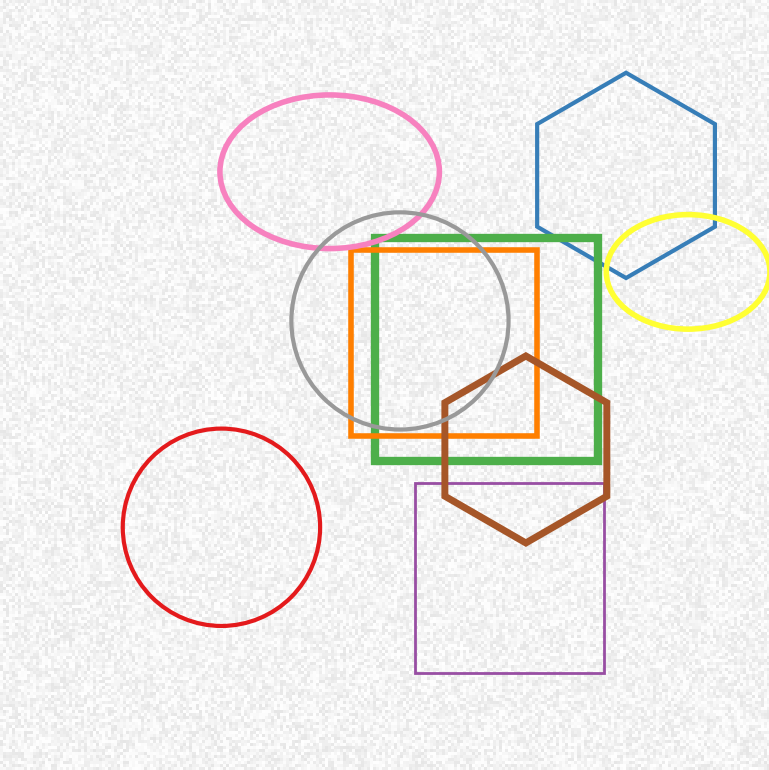[{"shape": "circle", "thickness": 1.5, "radius": 0.64, "center": [0.288, 0.315]}, {"shape": "hexagon", "thickness": 1.5, "radius": 0.67, "center": [0.813, 0.772]}, {"shape": "square", "thickness": 3, "radius": 0.72, "center": [0.632, 0.546]}, {"shape": "square", "thickness": 1, "radius": 0.62, "center": [0.662, 0.249]}, {"shape": "square", "thickness": 2, "radius": 0.6, "center": [0.577, 0.554]}, {"shape": "oval", "thickness": 2, "radius": 0.53, "center": [0.894, 0.647]}, {"shape": "hexagon", "thickness": 2.5, "radius": 0.61, "center": [0.683, 0.416]}, {"shape": "oval", "thickness": 2, "radius": 0.71, "center": [0.428, 0.777]}, {"shape": "circle", "thickness": 1.5, "radius": 0.71, "center": [0.519, 0.583]}]